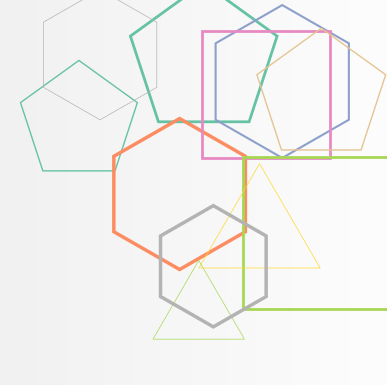[{"shape": "pentagon", "thickness": 1, "radius": 0.79, "center": [0.204, 0.684]}, {"shape": "pentagon", "thickness": 2, "radius": 1.0, "center": [0.526, 0.845]}, {"shape": "hexagon", "thickness": 2.5, "radius": 0.98, "center": [0.464, 0.496]}, {"shape": "hexagon", "thickness": 1.5, "radius": 0.99, "center": [0.728, 0.788]}, {"shape": "square", "thickness": 2, "radius": 0.83, "center": [0.687, 0.754]}, {"shape": "square", "thickness": 2, "radius": 0.99, "center": [0.825, 0.395]}, {"shape": "triangle", "thickness": 0.5, "radius": 0.68, "center": [0.513, 0.187]}, {"shape": "triangle", "thickness": 0.5, "radius": 0.9, "center": [0.67, 0.394]}, {"shape": "pentagon", "thickness": 1, "radius": 0.87, "center": [0.829, 0.752]}, {"shape": "hexagon", "thickness": 2.5, "radius": 0.79, "center": [0.551, 0.308]}, {"shape": "hexagon", "thickness": 0.5, "radius": 0.84, "center": [0.258, 0.858]}]